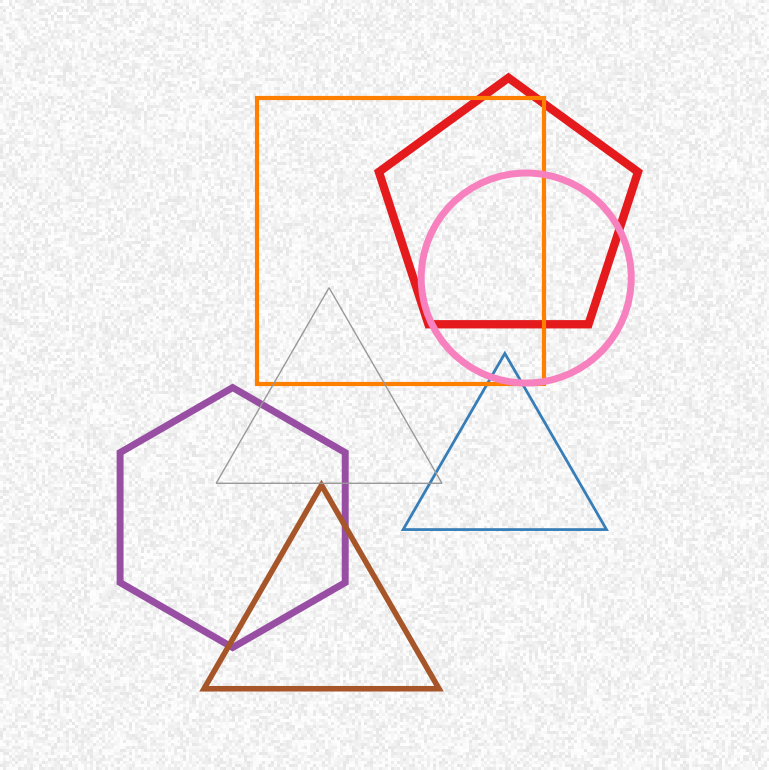[{"shape": "pentagon", "thickness": 3, "radius": 0.88, "center": [0.66, 0.722]}, {"shape": "triangle", "thickness": 1, "radius": 0.76, "center": [0.656, 0.388]}, {"shape": "hexagon", "thickness": 2.5, "radius": 0.84, "center": [0.302, 0.328]}, {"shape": "square", "thickness": 1.5, "radius": 0.93, "center": [0.52, 0.687]}, {"shape": "triangle", "thickness": 2, "radius": 0.88, "center": [0.418, 0.194]}, {"shape": "circle", "thickness": 2.5, "radius": 0.68, "center": [0.683, 0.639]}, {"shape": "triangle", "thickness": 0.5, "radius": 0.85, "center": [0.427, 0.457]}]